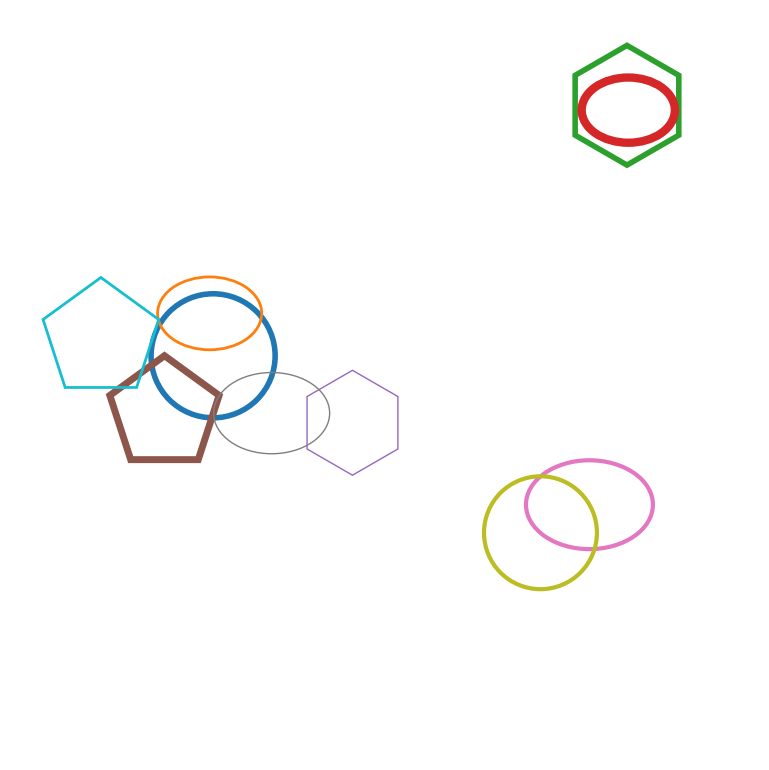[{"shape": "circle", "thickness": 2, "radius": 0.4, "center": [0.277, 0.538]}, {"shape": "oval", "thickness": 1, "radius": 0.34, "center": [0.272, 0.593]}, {"shape": "hexagon", "thickness": 2, "radius": 0.39, "center": [0.814, 0.863]}, {"shape": "oval", "thickness": 3, "radius": 0.3, "center": [0.816, 0.857]}, {"shape": "hexagon", "thickness": 0.5, "radius": 0.34, "center": [0.458, 0.451]}, {"shape": "pentagon", "thickness": 2.5, "radius": 0.37, "center": [0.214, 0.463]}, {"shape": "oval", "thickness": 1.5, "radius": 0.41, "center": [0.766, 0.345]}, {"shape": "oval", "thickness": 0.5, "radius": 0.38, "center": [0.353, 0.463]}, {"shape": "circle", "thickness": 1.5, "radius": 0.37, "center": [0.702, 0.308]}, {"shape": "pentagon", "thickness": 1, "radius": 0.39, "center": [0.131, 0.561]}]